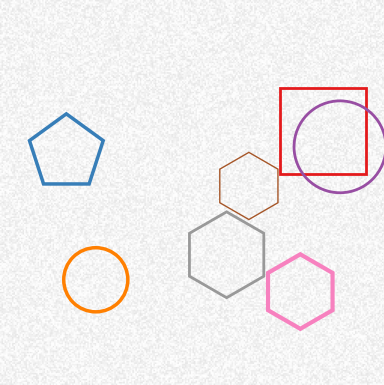[{"shape": "square", "thickness": 2, "radius": 0.56, "center": [0.838, 0.66]}, {"shape": "pentagon", "thickness": 2.5, "radius": 0.5, "center": [0.172, 0.604]}, {"shape": "circle", "thickness": 2, "radius": 0.6, "center": [0.883, 0.619]}, {"shape": "circle", "thickness": 2.5, "radius": 0.42, "center": [0.249, 0.273]}, {"shape": "hexagon", "thickness": 1, "radius": 0.44, "center": [0.646, 0.517]}, {"shape": "hexagon", "thickness": 3, "radius": 0.48, "center": [0.78, 0.243]}, {"shape": "hexagon", "thickness": 2, "radius": 0.56, "center": [0.589, 0.338]}]